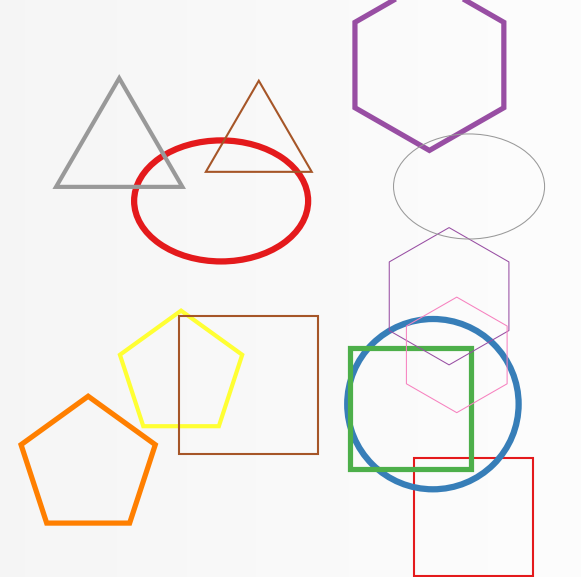[{"shape": "oval", "thickness": 3, "radius": 0.75, "center": [0.38, 0.651]}, {"shape": "square", "thickness": 1, "radius": 0.51, "center": [0.815, 0.104]}, {"shape": "circle", "thickness": 3, "radius": 0.74, "center": [0.745, 0.299]}, {"shape": "square", "thickness": 2.5, "radius": 0.52, "center": [0.706, 0.291]}, {"shape": "hexagon", "thickness": 2.5, "radius": 0.74, "center": [0.739, 0.887]}, {"shape": "hexagon", "thickness": 0.5, "radius": 0.59, "center": [0.773, 0.486]}, {"shape": "pentagon", "thickness": 2.5, "radius": 0.61, "center": [0.152, 0.192]}, {"shape": "pentagon", "thickness": 2, "radius": 0.55, "center": [0.312, 0.351]}, {"shape": "square", "thickness": 1, "radius": 0.6, "center": [0.428, 0.333]}, {"shape": "triangle", "thickness": 1, "radius": 0.53, "center": [0.445, 0.754]}, {"shape": "hexagon", "thickness": 0.5, "radius": 0.5, "center": [0.786, 0.385]}, {"shape": "oval", "thickness": 0.5, "radius": 0.65, "center": [0.807, 0.676]}, {"shape": "triangle", "thickness": 2, "radius": 0.63, "center": [0.205, 0.738]}]